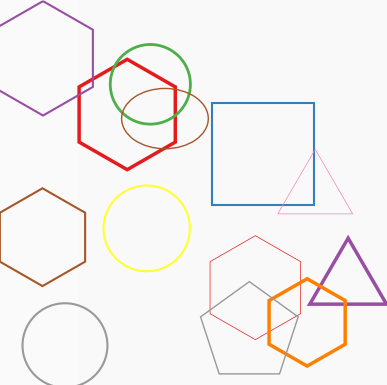[{"shape": "hexagon", "thickness": 0.5, "radius": 0.68, "center": [0.659, 0.253]}, {"shape": "hexagon", "thickness": 2.5, "radius": 0.72, "center": [0.328, 0.703]}, {"shape": "square", "thickness": 1.5, "radius": 0.66, "center": [0.679, 0.6]}, {"shape": "circle", "thickness": 2, "radius": 0.52, "center": [0.388, 0.781]}, {"shape": "triangle", "thickness": 2.5, "radius": 0.57, "center": [0.898, 0.267]}, {"shape": "hexagon", "thickness": 1.5, "radius": 0.74, "center": [0.111, 0.848]}, {"shape": "hexagon", "thickness": 2.5, "radius": 0.57, "center": [0.793, 0.163]}, {"shape": "circle", "thickness": 1.5, "radius": 0.56, "center": [0.379, 0.407]}, {"shape": "oval", "thickness": 1, "radius": 0.56, "center": [0.426, 0.692]}, {"shape": "hexagon", "thickness": 1.5, "radius": 0.64, "center": [0.11, 0.384]}, {"shape": "triangle", "thickness": 0.5, "radius": 0.56, "center": [0.813, 0.5]}, {"shape": "pentagon", "thickness": 1, "radius": 0.66, "center": [0.644, 0.136]}, {"shape": "circle", "thickness": 1.5, "radius": 0.55, "center": [0.168, 0.103]}]